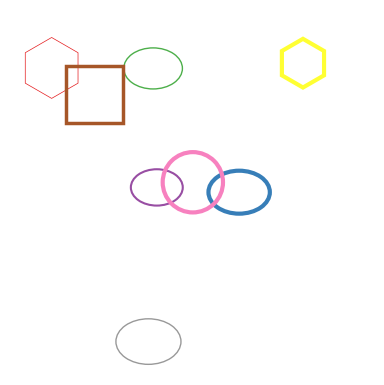[{"shape": "hexagon", "thickness": 0.5, "radius": 0.4, "center": [0.134, 0.824]}, {"shape": "oval", "thickness": 3, "radius": 0.4, "center": [0.621, 0.501]}, {"shape": "oval", "thickness": 1, "radius": 0.38, "center": [0.398, 0.822]}, {"shape": "oval", "thickness": 1.5, "radius": 0.34, "center": [0.407, 0.513]}, {"shape": "hexagon", "thickness": 3, "radius": 0.32, "center": [0.787, 0.836]}, {"shape": "square", "thickness": 2.5, "radius": 0.37, "center": [0.246, 0.755]}, {"shape": "circle", "thickness": 3, "radius": 0.39, "center": [0.501, 0.527]}, {"shape": "oval", "thickness": 1, "radius": 0.42, "center": [0.386, 0.113]}]